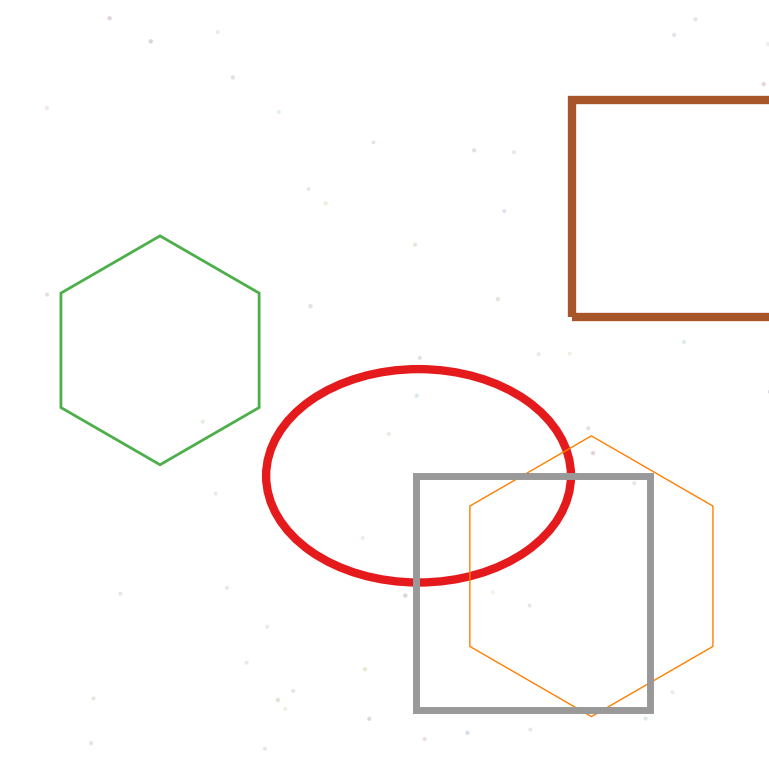[{"shape": "oval", "thickness": 3, "radius": 0.99, "center": [0.544, 0.382]}, {"shape": "hexagon", "thickness": 1, "radius": 0.74, "center": [0.208, 0.545]}, {"shape": "hexagon", "thickness": 0.5, "radius": 0.91, "center": [0.768, 0.252]}, {"shape": "square", "thickness": 3, "radius": 0.71, "center": [0.884, 0.729]}, {"shape": "square", "thickness": 2.5, "radius": 0.76, "center": [0.692, 0.23]}]